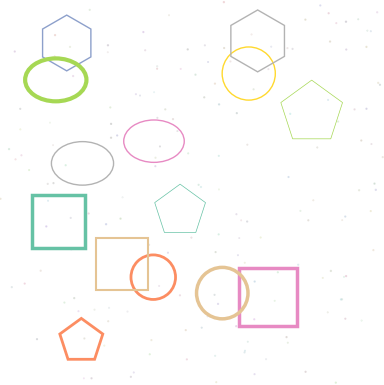[{"shape": "pentagon", "thickness": 0.5, "radius": 0.35, "center": [0.468, 0.452]}, {"shape": "square", "thickness": 2.5, "radius": 0.35, "center": [0.152, 0.424]}, {"shape": "circle", "thickness": 2, "radius": 0.29, "center": [0.398, 0.28]}, {"shape": "pentagon", "thickness": 2, "radius": 0.29, "center": [0.211, 0.114]}, {"shape": "hexagon", "thickness": 1, "radius": 0.36, "center": [0.173, 0.888]}, {"shape": "oval", "thickness": 1, "radius": 0.39, "center": [0.4, 0.633]}, {"shape": "square", "thickness": 2.5, "radius": 0.38, "center": [0.695, 0.228]}, {"shape": "pentagon", "thickness": 0.5, "radius": 0.42, "center": [0.81, 0.708]}, {"shape": "oval", "thickness": 3, "radius": 0.4, "center": [0.145, 0.793]}, {"shape": "circle", "thickness": 1, "radius": 0.35, "center": [0.646, 0.809]}, {"shape": "circle", "thickness": 2.5, "radius": 0.33, "center": [0.577, 0.239]}, {"shape": "square", "thickness": 1.5, "radius": 0.34, "center": [0.318, 0.315]}, {"shape": "hexagon", "thickness": 1, "radius": 0.4, "center": [0.669, 0.894]}, {"shape": "oval", "thickness": 1, "radius": 0.4, "center": [0.214, 0.576]}]